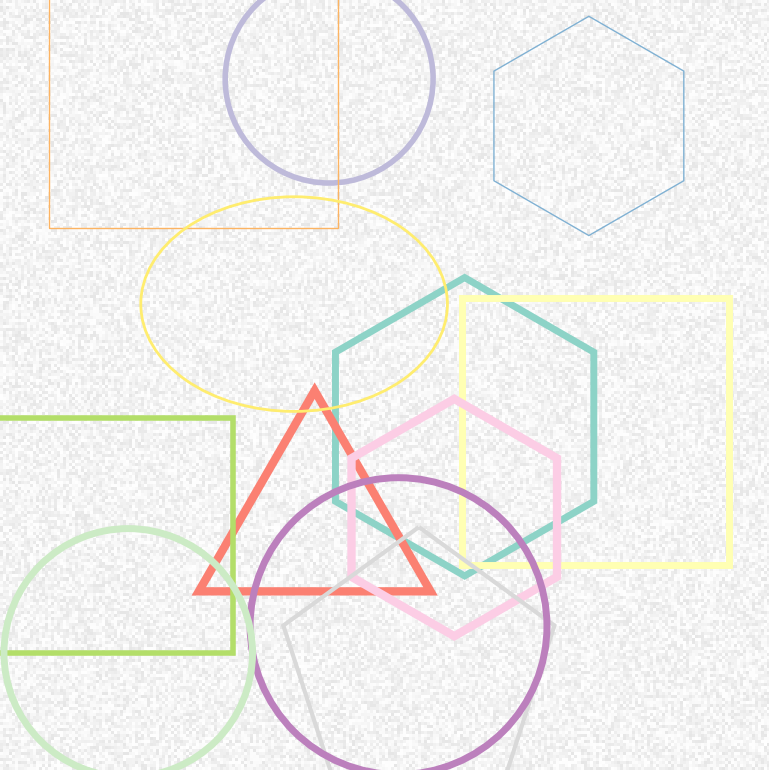[{"shape": "hexagon", "thickness": 2.5, "radius": 0.97, "center": [0.603, 0.446]}, {"shape": "square", "thickness": 2.5, "radius": 0.87, "center": [0.774, 0.44]}, {"shape": "circle", "thickness": 2, "radius": 0.68, "center": [0.427, 0.897]}, {"shape": "triangle", "thickness": 3, "radius": 0.87, "center": [0.409, 0.319]}, {"shape": "hexagon", "thickness": 0.5, "radius": 0.71, "center": [0.765, 0.836]}, {"shape": "square", "thickness": 0.5, "radius": 0.94, "center": [0.251, 0.892]}, {"shape": "square", "thickness": 2, "radius": 0.76, "center": [0.151, 0.305]}, {"shape": "hexagon", "thickness": 3, "radius": 0.77, "center": [0.59, 0.328]}, {"shape": "pentagon", "thickness": 1.5, "radius": 0.93, "center": [0.544, 0.13]}, {"shape": "circle", "thickness": 2.5, "radius": 0.96, "center": [0.518, 0.187]}, {"shape": "circle", "thickness": 2.5, "radius": 0.81, "center": [0.167, 0.152]}, {"shape": "oval", "thickness": 1, "radius": 1.0, "center": [0.382, 0.605]}]